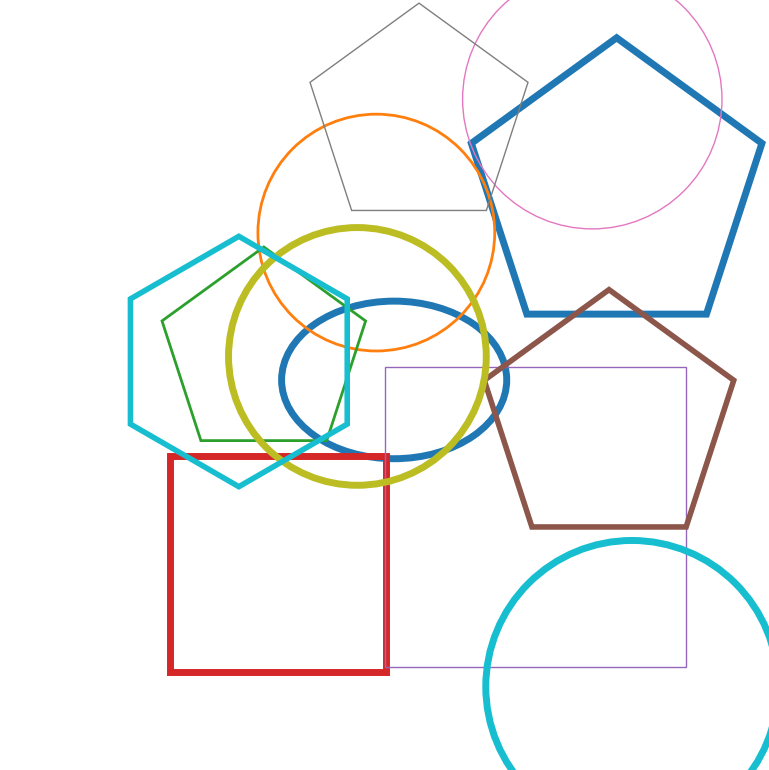[{"shape": "oval", "thickness": 2.5, "radius": 0.73, "center": [0.512, 0.507]}, {"shape": "pentagon", "thickness": 2.5, "radius": 0.99, "center": [0.801, 0.753]}, {"shape": "circle", "thickness": 1, "radius": 0.77, "center": [0.489, 0.698]}, {"shape": "pentagon", "thickness": 1, "radius": 0.7, "center": [0.343, 0.54]}, {"shape": "square", "thickness": 2.5, "radius": 0.7, "center": [0.361, 0.267]}, {"shape": "square", "thickness": 0.5, "radius": 0.97, "center": [0.695, 0.329]}, {"shape": "pentagon", "thickness": 2, "radius": 0.85, "center": [0.791, 0.453]}, {"shape": "circle", "thickness": 0.5, "radius": 0.84, "center": [0.769, 0.871]}, {"shape": "pentagon", "thickness": 0.5, "radius": 0.74, "center": [0.544, 0.847]}, {"shape": "circle", "thickness": 2.5, "radius": 0.84, "center": [0.464, 0.537]}, {"shape": "hexagon", "thickness": 2, "radius": 0.81, "center": [0.31, 0.531]}, {"shape": "circle", "thickness": 2.5, "radius": 0.95, "center": [0.821, 0.108]}]